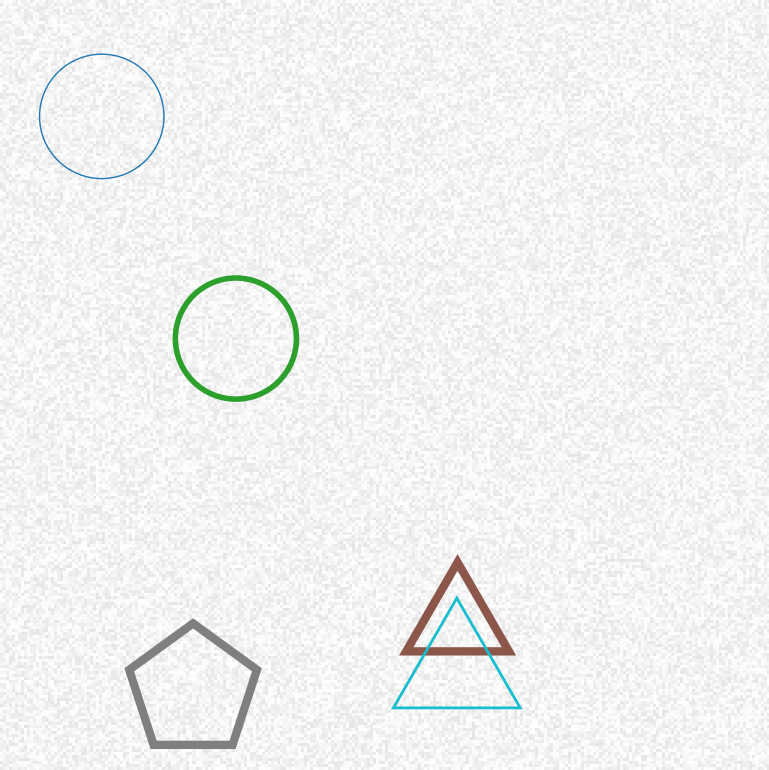[{"shape": "circle", "thickness": 0.5, "radius": 0.4, "center": [0.132, 0.849]}, {"shape": "circle", "thickness": 2, "radius": 0.39, "center": [0.306, 0.56]}, {"shape": "triangle", "thickness": 3, "radius": 0.39, "center": [0.594, 0.193]}, {"shape": "pentagon", "thickness": 3, "radius": 0.44, "center": [0.251, 0.103]}, {"shape": "triangle", "thickness": 1, "radius": 0.48, "center": [0.593, 0.128]}]